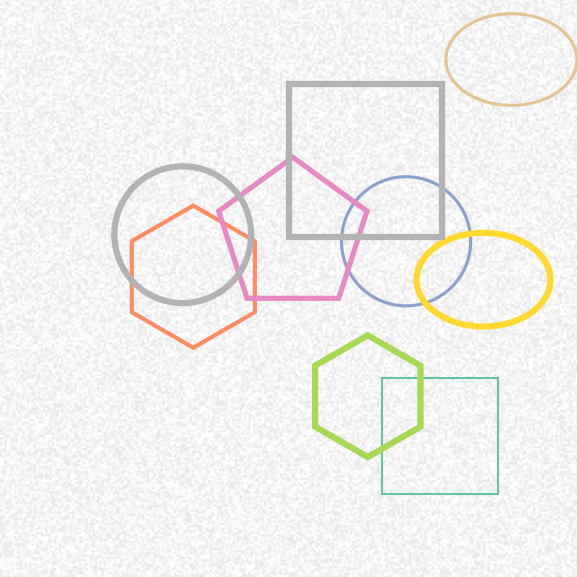[{"shape": "square", "thickness": 1, "radius": 0.5, "center": [0.762, 0.243]}, {"shape": "hexagon", "thickness": 2, "radius": 0.62, "center": [0.335, 0.52]}, {"shape": "circle", "thickness": 1.5, "radius": 0.56, "center": [0.703, 0.581]}, {"shape": "pentagon", "thickness": 2.5, "radius": 0.68, "center": [0.507, 0.592]}, {"shape": "hexagon", "thickness": 3, "radius": 0.53, "center": [0.637, 0.313]}, {"shape": "oval", "thickness": 3, "radius": 0.58, "center": [0.837, 0.515]}, {"shape": "oval", "thickness": 1.5, "radius": 0.57, "center": [0.886, 0.896]}, {"shape": "circle", "thickness": 3, "radius": 0.59, "center": [0.316, 0.593]}, {"shape": "square", "thickness": 3, "radius": 0.66, "center": [0.632, 0.721]}]